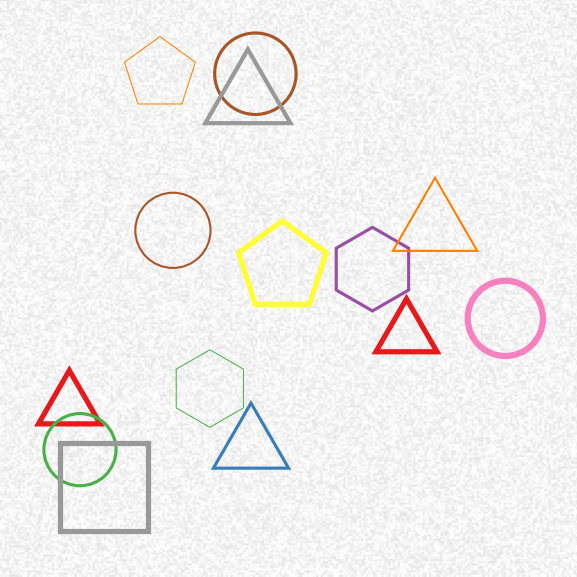[{"shape": "triangle", "thickness": 2.5, "radius": 0.31, "center": [0.12, 0.296]}, {"shape": "triangle", "thickness": 2.5, "radius": 0.31, "center": [0.704, 0.421]}, {"shape": "triangle", "thickness": 1.5, "radius": 0.38, "center": [0.435, 0.226]}, {"shape": "circle", "thickness": 1.5, "radius": 0.31, "center": [0.138, 0.221]}, {"shape": "hexagon", "thickness": 0.5, "radius": 0.34, "center": [0.363, 0.326]}, {"shape": "hexagon", "thickness": 1.5, "radius": 0.36, "center": [0.645, 0.533]}, {"shape": "triangle", "thickness": 1, "radius": 0.42, "center": [0.753, 0.607]}, {"shape": "pentagon", "thickness": 0.5, "radius": 0.32, "center": [0.277, 0.871]}, {"shape": "pentagon", "thickness": 2.5, "radius": 0.4, "center": [0.489, 0.537]}, {"shape": "circle", "thickness": 1.5, "radius": 0.35, "center": [0.442, 0.871]}, {"shape": "circle", "thickness": 1, "radius": 0.33, "center": [0.299, 0.6]}, {"shape": "circle", "thickness": 3, "radius": 0.33, "center": [0.875, 0.448]}, {"shape": "square", "thickness": 2.5, "radius": 0.38, "center": [0.179, 0.155]}, {"shape": "triangle", "thickness": 2, "radius": 0.43, "center": [0.429, 0.828]}]